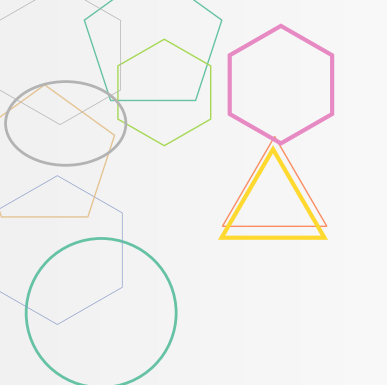[{"shape": "circle", "thickness": 2, "radius": 0.97, "center": [0.261, 0.187]}, {"shape": "pentagon", "thickness": 1, "radius": 0.93, "center": [0.395, 0.89]}, {"shape": "triangle", "thickness": 1, "radius": 0.78, "center": [0.709, 0.49]}, {"shape": "hexagon", "thickness": 0.5, "radius": 0.97, "center": [0.148, 0.35]}, {"shape": "hexagon", "thickness": 3, "radius": 0.76, "center": [0.725, 0.78]}, {"shape": "hexagon", "thickness": 1, "radius": 0.69, "center": [0.424, 0.76]}, {"shape": "triangle", "thickness": 3, "radius": 0.77, "center": [0.705, 0.459]}, {"shape": "pentagon", "thickness": 1, "radius": 0.95, "center": [0.115, 0.59]}, {"shape": "hexagon", "thickness": 0.5, "radius": 0.9, "center": [0.155, 0.857]}, {"shape": "oval", "thickness": 2, "radius": 0.78, "center": [0.17, 0.679]}]